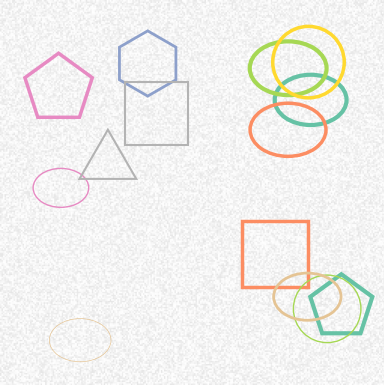[{"shape": "oval", "thickness": 3, "radius": 0.47, "center": [0.807, 0.741]}, {"shape": "pentagon", "thickness": 3, "radius": 0.42, "center": [0.887, 0.203]}, {"shape": "square", "thickness": 2.5, "radius": 0.43, "center": [0.714, 0.34]}, {"shape": "oval", "thickness": 2.5, "radius": 0.49, "center": [0.748, 0.663]}, {"shape": "hexagon", "thickness": 2, "radius": 0.42, "center": [0.384, 0.835]}, {"shape": "oval", "thickness": 1, "radius": 0.36, "center": [0.158, 0.512]}, {"shape": "pentagon", "thickness": 2.5, "radius": 0.46, "center": [0.152, 0.77]}, {"shape": "oval", "thickness": 3, "radius": 0.5, "center": [0.749, 0.823]}, {"shape": "circle", "thickness": 1, "radius": 0.44, "center": [0.85, 0.198]}, {"shape": "circle", "thickness": 2.5, "radius": 0.46, "center": [0.801, 0.839]}, {"shape": "oval", "thickness": 2, "radius": 0.44, "center": [0.798, 0.229]}, {"shape": "oval", "thickness": 0.5, "radius": 0.4, "center": [0.208, 0.116]}, {"shape": "triangle", "thickness": 1.5, "radius": 0.43, "center": [0.28, 0.578]}, {"shape": "square", "thickness": 1.5, "radius": 0.41, "center": [0.407, 0.706]}]